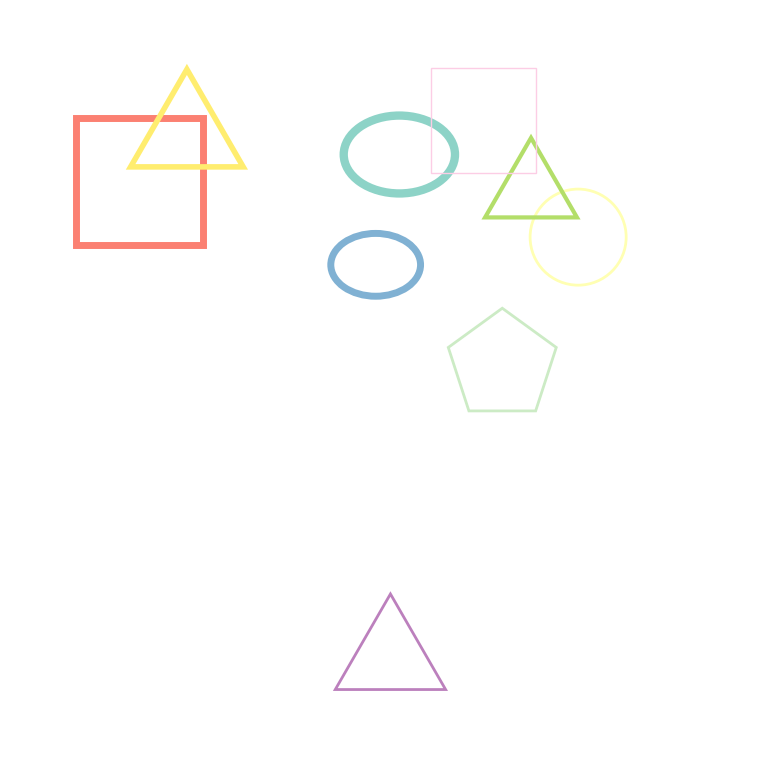[{"shape": "oval", "thickness": 3, "radius": 0.36, "center": [0.519, 0.799]}, {"shape": "circle", "thickness": 1, "radius": 0.31, "center": [0.751, 0.692]}, {"shape": "square", "thickness": 2.5, "radius": 0.41, "center": [0.181, 0.764]}, {"shape": "oval", "thickness": 2.5, "radius": 0.29, "center": [0.488, 0.656]}, {"shape": "triangle", "thickness": 1.5, "radius": 0.34, "center": [0.69, 0.752]}, {"shape": "square", "thickness": 0.5, "radius": 0.34, "center": [0.628, 0.843]}, {"shape": "triangle", "thickness": 1, "radius": 0.41, "center": [0.507, 0.146]}, {"shape": "pentagon", "thickness": 1, "radius": 0.37, "center": [0.652, 0.526]}, {"shape": "triangle", "thickness": 2, "radius": 0.42, "center": [0.243, 0.825]}]